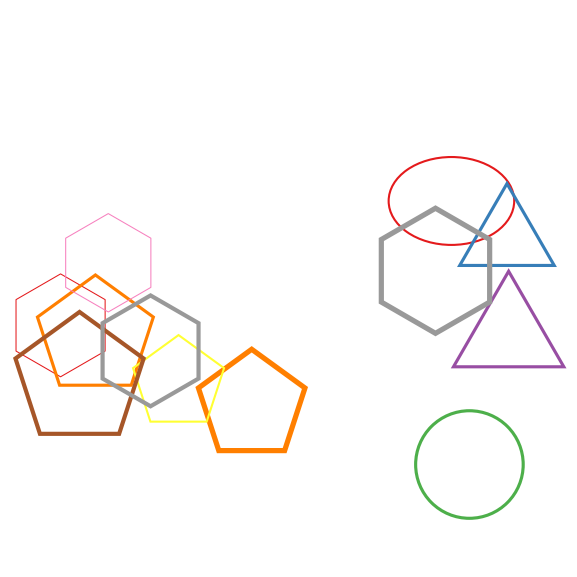[{"shape": "oval", "thickness": 1, "radius": 0.54, "center": [0.782, 0.651]}, {"shape": "hexagon", "thickness": 0.5, "radius": 0.45, "center": [0.105, 0.436]}, {"shape": "triangle", "thickness": 1.5, "radius": 0.47, "center": [0.878, 0.587]}, {"shape": "circle", "thickness": 1.5, "radius": 0.47, "center": [0.813, 0.195]}, {"shape": "triangle", "thickness": 1.5, "radius": 0.55, "center": [0.881, 0.419]}, {"shape": "pentagon", "thickness": 2.5, "radius": 0.48, "center": [0.436, 0.297]}, {"shape": "pentagon", "thickness": 1.5, "radius": 0.53, "center": [0.165, 0.417]}, {"shape": "pentagon", "thickness": 1, "radius": 0.41, "center": [0.309, 0.336]}, {"shape": "pentagon", "thickness": 2, "radius": 0.58, "center": [0.138, 0.342]}, {"shape": "hexagon", "thickness": 0.5, "radius": 0.43, "center": [0.187, 0.544]}, {"shape": "hexagon", "thickness": 2, "radius": 0.48, "center": [0.261, 0.392]}, {"shape": "hexagon", "thickness": 2.5, "radius": 0.54, "center": [0.754, 0.53]}]